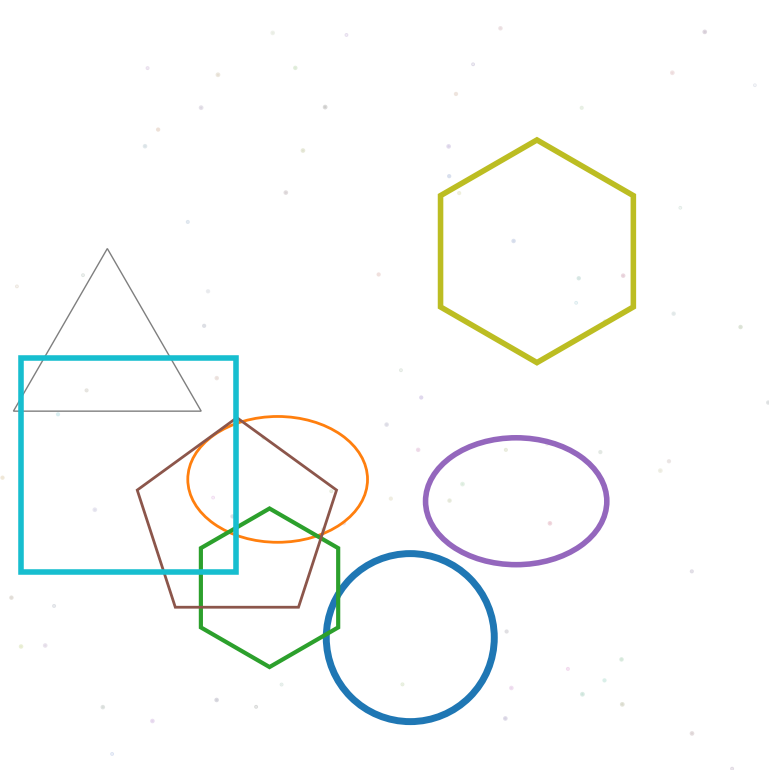[{"shape": "circle", "thickness": 2.5, "radius": 0.55, "center": [0.533, 0.172]}, {"shape": "oval", "thickness": 1, "radius": 0.58, "center": [0.361, 0.377]}, {"shape": "hexagon", "thickness": 1.5, "radius": 0.51, "center": [0.35, 0.237]}, {"shape": "oval", "thickness": 2, "radius": 0.59, "center": [0.67, 0.349]}, {"shape": "pentagon", "thickness": 1, "radius": 0.68, "center": [0.308, 0.321]}, {"shape": "triangle", "thickness": 0.5, "radius": 0.7, "center": [0.139, 0.536]}, {"shape": "hexagon", "thickness": 2, "radius": 0.72, "center": [0.697, 0.674]}, {"shape": "square", "thickness": 2, "radius": 0.7, "center": [0.167, 0.396]}]